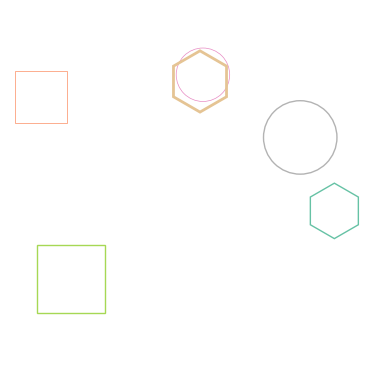[{"shape": "hexagon", "thickness": 1, "radius": 0.36, "center": [0.868, 0.452]}, {"shape": "square", "thickness": 0.5, "radius": 0.34, "center": [0.107, 0.748]}, {"shape": "circle", "thickness": 0.5, "radius": 0.35, "center": [0.527, 0.806]}, {"shape": "square", "thickness": 1, "radius": 0.44, "center": [0.185, 0.276]}, {"shape": "hexagon", "thickness": 2, "radius": 0.4, "center": [0.519, 0.788]}, {"shape": "circle", "thickness": 1, "radius": 0.48, "center": [0.78, 0.643]}]